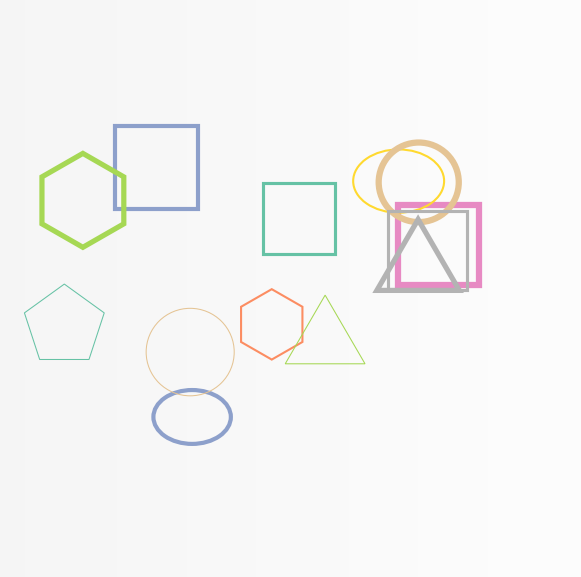[{"shape": "square", "thickness": 1.5, "radius": 0.31, "center": [0.515, 0.621]}, {"shape": "pentagon", "thickness": 0.5, "radius": 0.36, "center": [0.111, 0.435]}, {"shape": "hexagon", "thickness": 1, "radius": 0.3, "center": [0.468, 0.437]}, {"shape": "square", "thickness": 2, "radius": 0.36, "center": [0.269, 0.709]}, {"shape": "oval", "thickness": 2, "radius": 0.33, "center": [0.331, 0.277]}, {"shape": "square", "thickness": 3, "radius": 0.35, "center": [0.754, 0.575]}, {"shape": "triangle", "thickness": 0.5, "radius": 0.4, "center": [0.559, 0.409]}, {"shape": "hexagon", "thickness": 2.5, "radius": 0.41, "center": [0.143, 0.652]}, {"shape": "oval", "thickness": 1, "radius": 0.39, "center": [0.686, 0.686]}, {"shape": "circle", "thickness": 0.5, "radius": 0.38, "center": [0.327, 0.389]}, {"shape": "circle", "thickness": 3, "radius": 0.34, "center": [0.72, 0.683]}, {"shape": "triangle", "thickness": 2.5, "radius": 0.41, "center": [0.719, 0.537]}, {"shape": "square", "thickness": 1.5, "radius": 0.34, "center": [0.735, 0.565]}]